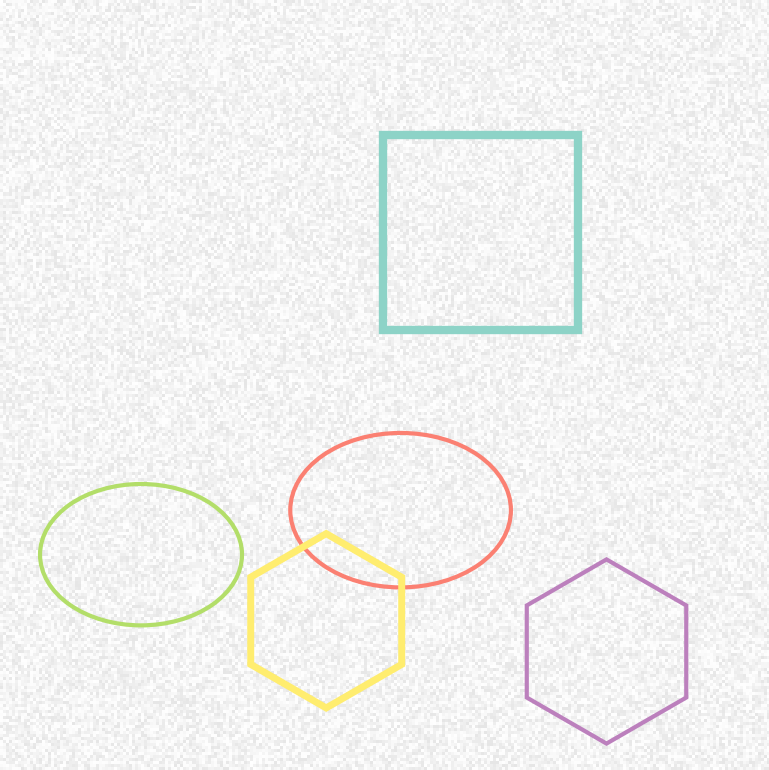[{"shape": "square", "thickness": 3, "radius": 0.63, "center": [0.624, 0.698]}, {"shape": "oval", "thickness": 1.5, "radius": 0.72, "center": [0.52, 0.337]}, {"shape": "oval", "thickness": 1.5, "radius": 0.66, "center": [0.183, 0.28]}, {"shape": "hexagon", "thickness": 1.5, "radius": 0.6, "center": [0.788, 0.154]}, {"shape": "hexagon", "thickness": 2.5, "radius": 0.57, "center": [0.424, 0.194]}]